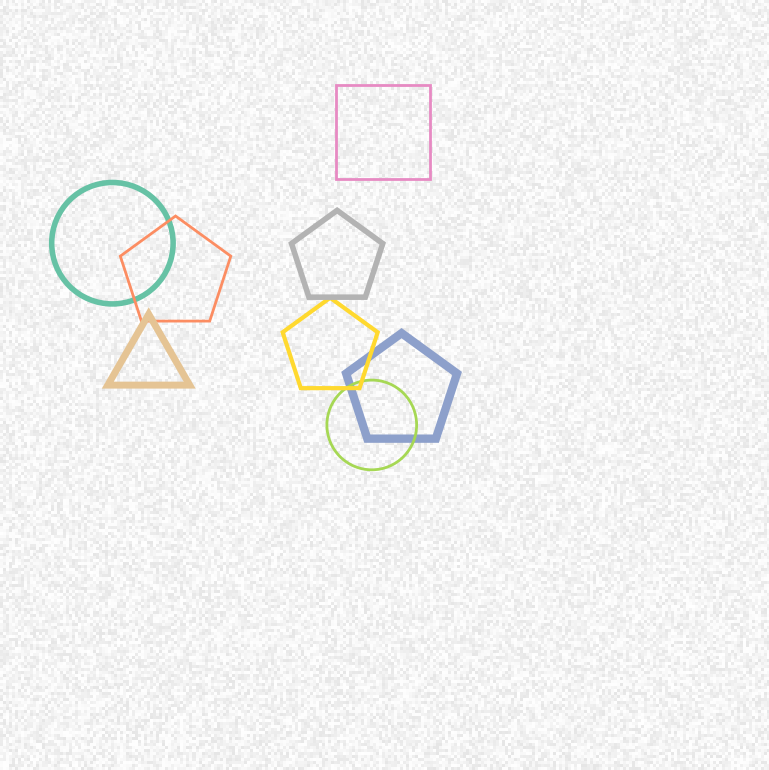[{"shape": "circle", "thickness": 2, "radius": 0.39, "center": [0.146, 0.684]}, {"shape": "pentagon", "thickness": 1, "radius": 0.38, "center": [0.228, 0.644]}, {"shape": "pentagon", "thickness": 3, "radius": 0.38, "center": [0.522, 0.492]}, {"shape": "square", "thickness": 1, "radius": 0.31, "center": [0.498, 0.828]}, {"shape": "circle", "thickness": 1, "radius": 0.29, "center": [0.483, 0.448]}, {"shape": "pentagon", "thickness": 1.5, "radius": 0.32, "center": [0.429, 0.548]}, {"shape": "triangle", "thickness": 2.5, "radius": 0.31, "center": [0.193, 0.531]}, {"shape": "pentagon", "thickness": 2, "radius": 0.31, "center": [0.438, 0.664]}]